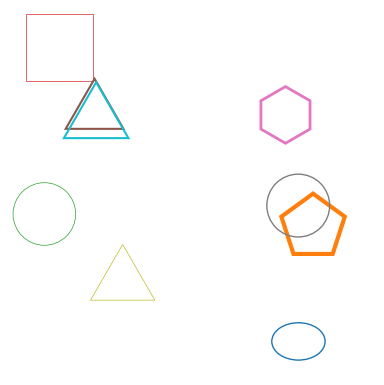[{"shape": "oval", "thickness": 1, "radius": 0.35, "center": [0.775, 0.113]}, {"shape": "pentagon", "thickness": 3, "radius": 0.43, "center": [0.813, 0.41]}, {"shape": "circle", "thickness": 0.5, "radius": 0.41, "center": [0.115, 0.444]}, {"shape": "square", "thickness": 0.5, "radius": 0.44, "center": [0.155, 0.876]}, {"shape": "triangle", "thickness": 1.5, "radius": 0.43, "center": [0.246, 0.709]}, {"shape": "hexagon", "thickness": 2, "radius": 0.37, "center": [0.741, 0.702]}, {"shape": "circle", "thickness": 1, "radius": 0.41, "center": [0.775, 0.466]}, {"shape": "triangle", "thickness": 0.5, "radius": 0.48, "center": [0.319, 0.269]}, {"shape": "triangle", "thickness": 1.5, "radius": 0.48, "center": [0.25, 0.69]}]